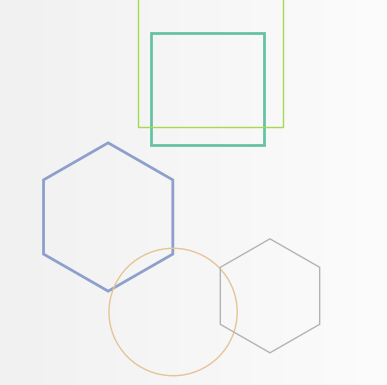[{"shape": "square", "thickness": 2, "radius": 0.73, "center": [0.536, 0.768]}, {"shape": "hexagon", "thickness": 2, "radius": 0.96, "center": [0.279, 0.436]}, {"shape": "square", "thickness": 1, "radius": 0.93, "center": [0.544, 0.858]}, {"shape": "circle", "thickness": 1, "radius": 0.83, "center": [0.447, 0.19]}, {"shape": "hexagon", "thickness": 1, "radius": 0.74, "center": [0.697, 0.232]}]